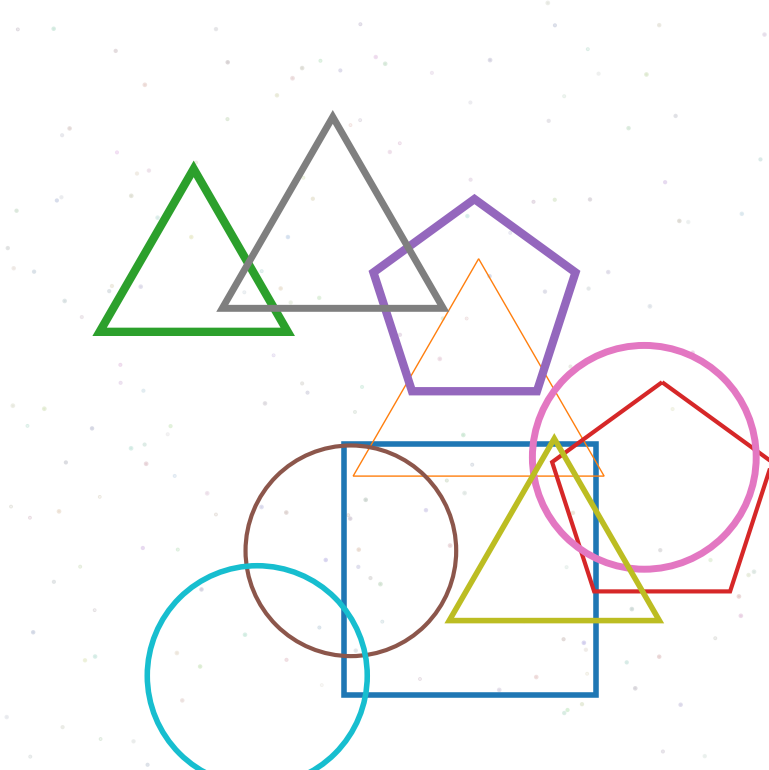[{"shape": "square", "thickness": 2, "radius": 0.82, "center": [0.61, 0.26]}, {"shape": "triangle", "thickness": 0.5, "radius": 0.94, "center": [0.622, 0.476]}, {"shape": "triangle", "thickness": 3, "radius": 0.71, "center": [0.252, 0.64]}, {"shape": "pentagon", "thickness": 1.5, "radius": 0.75, "center": [0.86, 0.353]}, {"shape": "pentagon", "thickness": 3, "radius": 0.69, "center": [0.616, 0.604]}, {"shape": "circle", "thickness": 1.5, "radius": 0.68, "center": [0.456, 0.285]}, {"shape": "circle", "thickness": 2.5, "radius": 0.73, "center": [0.837, 0.406]}, {"shape": "triangle", "thickness": 2.5, "radius": 0.83, "center": [0.432, 0.682]}, {"shape": "triangle", "thickness": 2, "radius": 0.79, "center": [0.72, 0.273]}, {"shape": "circle", "thickness": 2, "radius": 0.71, "center": [0.334, 0.122]}]